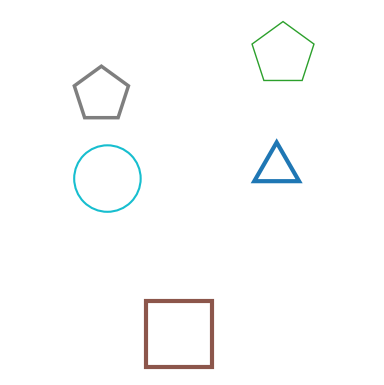[{"shape": "triangle", "thickness": 3, "radius": 0.34, "center": [0.719, 0.563]}, {"shape": "pentagon", "thickness": 1, "radius": 0.42, "center": [0.735, 0.859]}, {"shape": "square", "thickness": 3, "radius": 0.43, "center": [0.464, 0.133]}, {"shape": "pentagon", "thickness": 2.5, "radius": 0.37, "center": [0.263, 0.754]}, {"shape": "circle", "thickness": 1.5, "radius": 0.43, "center": [0.279, 0.536]}]